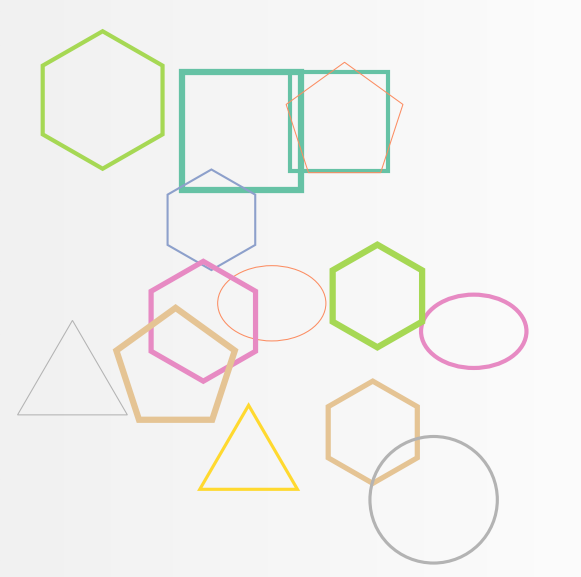[{"shape": "square", "thickness": 2, "radius": 0.42, "center": [0.583, 0.789]}, {"shape": "square", "thickness": 3, "radius": 0.51, "center": [0.415, 0.772]}, {"shape": "oval", "thickness": 0.5, "radius": 0.47, "center": [0.468, 0.474]}, {"shape": "pentagon", "thickness": 0.5, "radius": 0.53, "center": [0.593, 0.786]}, {"shape": "hexagon", "thickness": 1, "radius": 0.44, "center": [0.364, 0.619]}, {"shape": "oval", "thickness": 2, "radius": 0.45, "center": [0.815, 0.425]}, {"shape": "hexagon", "thickness": 2.5, "radius": 0.52, "center": [0.35, 0.443]}, {"shape": "hexagon", "thickness": 3, "radius": 0.44, "center": [0.649, 0.487]}, {"shape": "hexagon", "thickness": 2, "radius": 0.6, "center": [0.177, 0.826]}, {"shape": "triangle", "thickness": 1.5, "radius": 0.49, "center": [0.428, 0.2]}, {"shape": "pentagon", "thickness": 3, "radius": 0.54, "center": [0.302, 0.359]}, {"shape": "hexagon", "thickness": 2.5, "radius": 0.44, "center": [0.641, 0.251]}, {"shape": "triangle", "thickness": 0.5, "radius": 0.55, "center": [0.125, 0.335]}, {"shape": "circle", "thickness": 1.5, "radius": 0.55, "center": [0.746, 0.134]}]